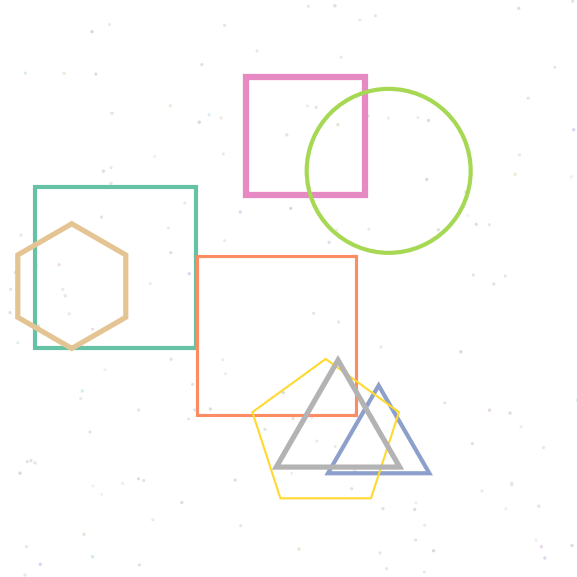[{"shape": "square", "thickness": 2, "radius": 0.7, "center": [0.199, 0.536]}, {"shape": "square", "thickness": 1.5, "radius": 0.69, "center": [0.478, 0.418]}, {"shape": "triangle", "thickness": 2, "radius": 0.51, "center": [0.656, 0.23]}, {"shape": "square", "thickness": 3, "radius": 0.51, "center": [0.529, 0.763]}, {"shape": "circle", "thickness": 2, "radius": 0.71, "center": [0.673, 0.703]}, {"shape": "pentagon", "thickness": 1, "radius": 0.67, "center": [0.564, 0.244]}, {"shape": "hexagon", "thickness": 2.5, "radius": 0.54, "center": [0.124, 0.504]}, {"shape": "triangle", "thickness": 2.5, "radius": 0.62, "center": [0.585, 0.252]}]